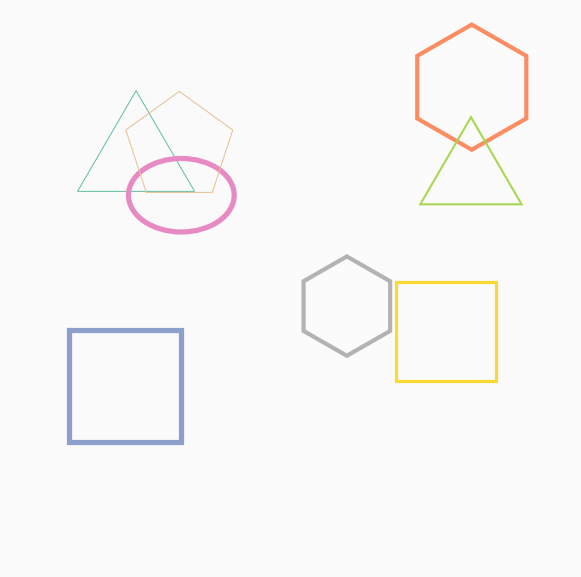[{"shape": "triangle", "thickness": 0.5, "radius": 0.58, "center": [0.234, 0.726]}, {"shape": "hexagon", "thickness": 2, "radius": 0.54, "center": [0.812, 0.848]}, {"shape": "square", "thickness": 2.5, "radius": 0.48, "center": [0.216, 0.331]}, {"shape": "oval", "thickness": 2.5, "radius": 0.45, "center": [0.312, 0.661]}, {"shape": "triangle", "thickness": 1, "radius": 0.5, "center": [0.81, 0.696]}, {"shape": "square", "thickness": 1.5, "radius": 0.43, "center": [0.767, 0.425]}, {"shape": "pentagon", "thickness": 0.5, "radius": 0.48, "center": [0.308, 0.744]}, {"shape": "hexagon", "thickness": 2, "radius": 0.43, "center": [0.597, 0.469]}]